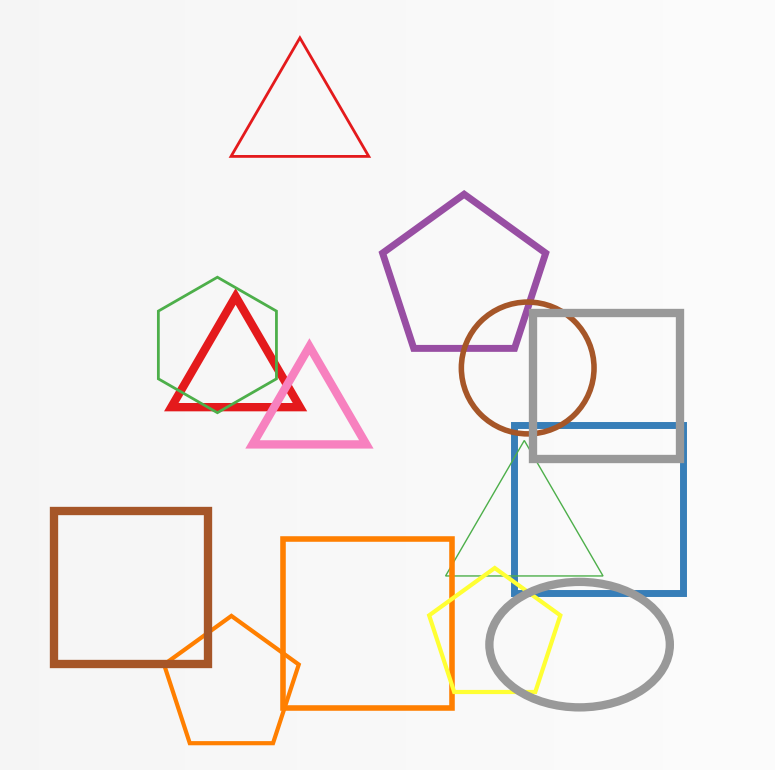[{"shape": "triangle", "thickness": 1, "radius": 0.51, "center": [0.387, 0.848]}, {"shape": "triangle", "thickness": 3, "radius": 0.48, "center": [0.304, 0.519]}, {"shape": "square", "thickness": 2.5, "radius": 0.55, "center": [0.772, 0.339]}, {"shape": "triangle", "thickness": 0.5, "radius": 0.59, "center": [0.677, 0.311]}, {"shape": "hexagon", "thickness": 1, "radius": 0.44, "center": [0.281, 0.552]}, {"shape": "pentagon", "thickness": 2.5, "radius": 0.55, "center": [0.599, 0.637]}, {"shape": "pentagon", "thickness": 1.5, "radius": 0.46, "center": [0.299, 0.109]}, {"shape": "square", "thickness": 2, "radius": 0.55, "center": [0.474, 0.19]}, {"shape": "pentagon", "thickness": 1.5, "radius": 0.45, "center": [0.638, 0.173]}, {"shape": "circle", "thickness": 2, "radius": 0.43, "center": [0.681, 0.522]}, {"shape": "square", "thickness": 3, "radius": 0.5, "center": [0.169, 0.237]}, {"shape": "triangle", "thickness": 3, "radius": 0.42, "center": [0.399, 0.465]}, {"shape": "square", "thickness": 3, "radius": 0.47, "center": [0.782, 0.499]}, {"shape": "oval", "thickness": 3, "radius": 0.58, "center": [0.748, 0.163]}]